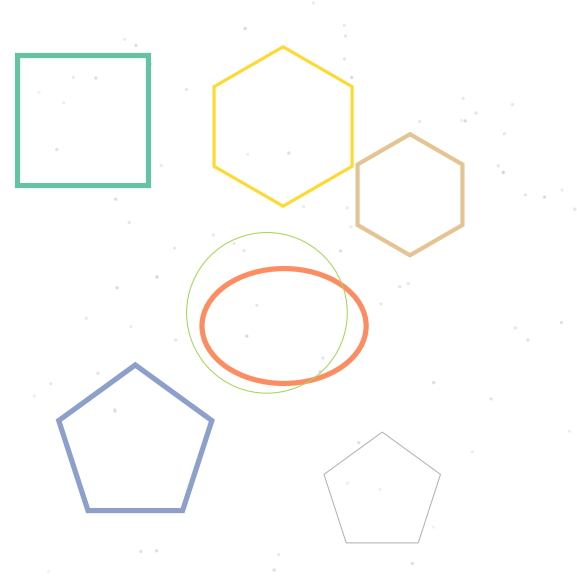[{"shape": "square", "thickness": 2.5, "radius": 0.57, "center": [0.143, 0.792]}, {"shape": "oval", "thickness": 2.5, "radius": 0.71, "center": [0.492, 0.435]}, {"shape": "pentagon", "thickness": 2.5, "radius": 0.7, "center": [0.234, 0.228]}, {"shape": "circle", "thickness": 0.5, "radius": 0.7, "center": [0.462, 0.457]}, {"shape": "hexagon", "thickness": 1.5, "radius": 0.69, "center": [0.49, 0.78]}, {"shape": "hexagon", "thickness": 2, "radius": 0.52, "center": [0.71, 0.662]}, {"shape": "pentagon", "thickness": 0.5, "radius": 0.53, "center": [0.662, 0.145]}]